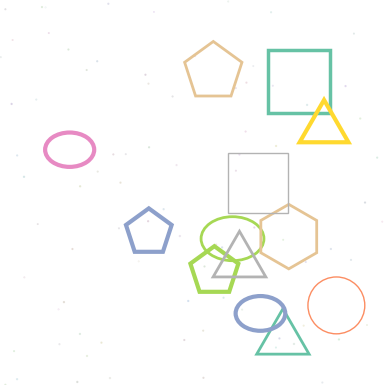[{"shape": "triangle", "thickness": 2, "radius": 0.39, "center": [0.735, 0.119]}, {"shape": "square", "thickness": 2.5, "radius": 0.4, "center": [0.776, 0.789]}, {"shape": "circle", "thickness": 1, "radius": 0.37, "center": [0.874, 0.207]}, {"shape": "pentagon", "thickness": 3, "radius": 0.31, "center": [0.387, 0.396]}, {"shape": "oval", "thickness": 3, "radius": 0.32, "center": [0.676, 0.186]}, {"shape": "oval", "thickness": 3, "radius": 0.32, "center": [0.181, 0.611]}, {"shape": "pentagon", "thickness": 3, "radius": 0.33, "center": [0.557, 0.295]}, {"shape": "oval", "thickness": 2, "radius": 0.41, "center": [0.604, 0.38]}, {"shape": "triangle", "thickness": 3, "radius": 0.37, "center": [0.842, 0.667]}, {"shape": "hexagon", "thickness": 2, "radius": 0.42, "center": [0.75, 0.385]}, {"shape": "pentagon", "thickness": 2, "radius": 0.39, "center": [0.554, 0.814]}, {"shape": "square", "thickness": 1, "radius": 0.39, "center": [0.671, 0.524]}, {"shape": "triangle", "thickness": 2, "radius": 0.4, "center": [0.622, 0.32]}]